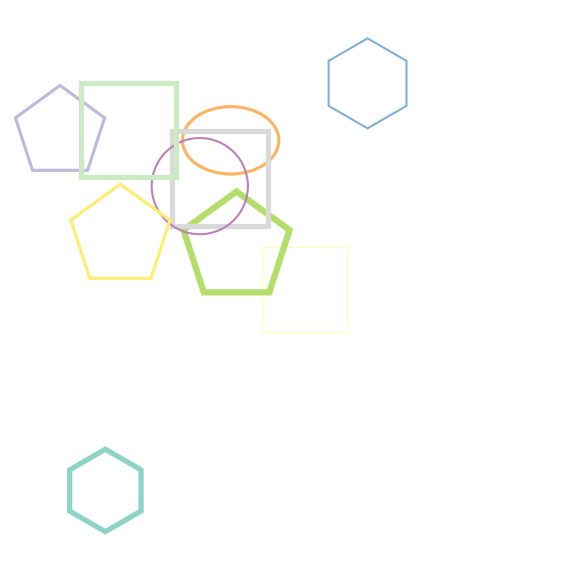[{"shape": "hexagon", "thickness": 2.5, "radius": 0.36, "center": [0.182, 0.15]}, {"shape": "square", "thickness": 0.5, "radius": 0.37, "center": [0.527, 0.498]}, {"shape": "pentagon", "thickness": 1.5, "radius": 0.41, "center": [0.104, 0.77]}, {"shape": "hexagon", "thickness": 1, "radius": 0.39, "center": [0.636, 0.855]}, {"shape": "oval", "thickness": 1.5, "radius": 0.42, "center": [0.399, 0.756]}, {"shape": "pentagon", "thickness": 3, "radius": 0.48, "center": [0.41, 0.571]}, {"shape": "square", "thickness": 2.5, "radius": 0.41, "center": [0.381, 0.69]}, {"shape": "circle", "thickness": 1, "radius": 0.42, "center": [0.346, 0.677]}, {"shape": "square", "thickness": 2.5, "radius": 0.41, "center": [0.223, 0.774]}, {"shape": "pentagon", "thickness": 1.5, "radius": 0.45, "center": [0.208, 0.59]}]